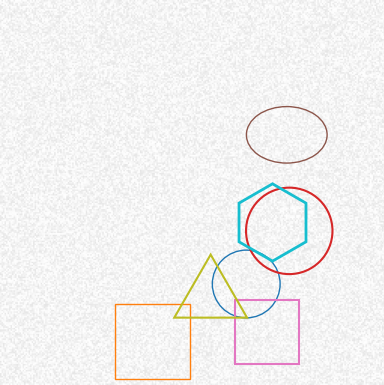[{"shape": "circle", "thickness": 1, "radius": 0.44, "center": [0.64, 0.262]}, {"shape": "square", "thickness": 1, "radius": 0.49, "center": [0.395, 0.114]}, {"shape": "circle", "thickness": 1.5, "radius": 0.56, "center": [0.751, 0.4]}, {"shape": "oval", "thickness": 1, "radius": 0.52, "center": [0.745, 0.65]}, {"shape": "square", "thickness": 1.5, "radius": 0.41, "center": [0.694, 0.138]}, {"shape": "triangle", "thickness": 1.5, "radius": 0.55, "center": [0.547, 0.23]}, {"shape": "hexagon", "thickness": 2, "radius": 0.5, "center": [0.708, 0.422]}]